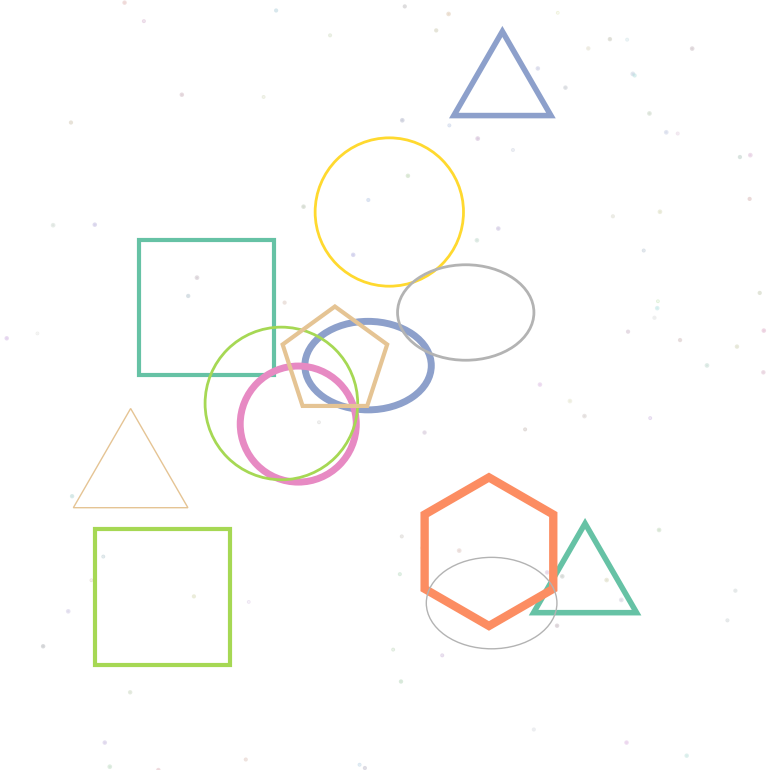[{"shape": "triangle", "thickness": 2, "radius": 0.39, "center": [0.76, 0.243]}, {"shape": "square", "thickness": 1.5, "radius": 0.44, "center": [0.268, 0.601]}, {"shape": "hexagon", "thickness": 3, "radius": 0.48, "center": [0.635, 0.284]}, {"shape": "triangle", "thickness": 2, "radius": 0.36, "center": [0.652, 0.886]}, {"shape": "oval", "thickness": 2.5, "radius": 0.41, "center": [0.478, 0.525]}, {"shape": "circle", "thickness": 2.5, "radius": 0.38, "center": [0.387, 0.449]}, {"shape": "circle", "thickness": 1, "radius": 0.5, "center": [0.365, 0.476]}, {"shape": "square", "thickness": 1.5, "radius": 0.44, "center": [0.211, 0.224]}, {"shape": "circle", "thickness": 1, "radius": 0.48, "center": [0.506, 0.725]}, {"shape": "triangle", "thickness": 0.5, "radius": 0.43, "center": [0.17, 0.384]}, {"shape": "pentagon", "thickness": 1.5, "radius": 0.36, "center": [0.435, 0.531]}, {"shape": "oval", "thickness": 0.5, "radius": 0.42, "center": [0.638, 0.217]}, {"shape": "oval", "thickness": 1, "radius": 0.44, "center": [0.605, 0.594]}]